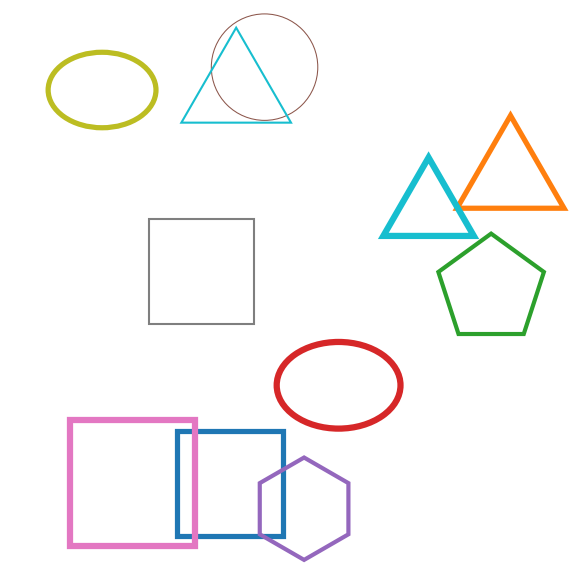[{"shape": "square", "thickness": 2.5, "radius": 0.45, "center": [0.398, 0.161]}, {"shape": "triangle", "thickness": 2.5, "radius": 0.53, "center": [0.884, 0.692]}, {"shape": "pentagon", "thickness": 2, "radius": 0.48, "center": [0.85, 0.498]}, {"shape": "oval", "thickness": 3, "radius": 0.54, "center": [0.586, 0.332]}, {"shape": "hexagon", "thickness": 2, "radius": 0.44, "center": [0.527, 0.118]}, {"shape": "circle", "thickness": 0.5, "radius": 0.46, "center": [0.458, 0.883]}, {"shape": "square", "thickness": 3, "radius": 0.54, "center": [0.23, 0.163]}, {"shape": "square", "thickness": 1, "radius": 0.46, "center": [0.349, 0.529]}, {"shape": "oval", "thickness": 2.5, "radius": 0.47, "center": [0.177, 0.843]}, {"shape": "triangle", "thickness": 1, "radius": 0.55, "center": [0.409, 0.842]}, {"shape": "triangle", "thickness": 3, "radius": 0.45, "center": [0.742, 0.636]}]